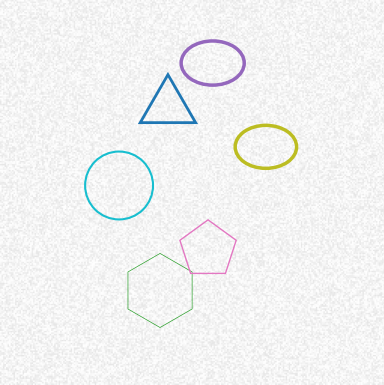[{"shape": "triangle", "thickness": 2, "radius": 0.42, "center": [0.436, 0.723]}, {"shape": "hexagon", "thickness": 0.5, "radius": 0.48, "center": [0.416, 0.246]}, {"shape": "oval", "thickness": 2.5, "radius": 0.41, "center": [0.552, 0.836]}, {"shape": "pentagon", "thickness": 1, "radius": 0.38, "center": [0.54, 0.352]}, {"shape": "oval", "thickness": 2.5, "radius": 0.4, "center": [0.691, 0.619]}, {"shape": "circle", "thickness": 1.5, "radius": 0.44, "center": [0.309, 0.518]}]